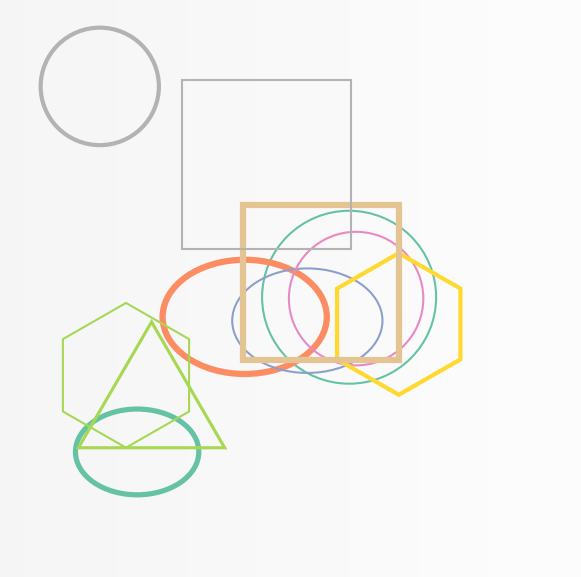[{"shape": "circle", "thickness": 1, "radius": 0.75, "center": [0.601, 0.484]}, {"shape": "oval", "thickness": 2.5, "radius": 0.53, "center": [0.236, 0.217]}, {"shape": "oval", "thickness": 3, "radius": 0.71, "center": [0.421, 0.45]}, {"shape": "oval", "thickness": 1, "radius": 0.65, "center": [0.529, 0.444]}, {"shape": "circle", "thickness": 1, "radius": 0.58, "center": [0.613, 0.482]}, {"shape": "triangle", "thickness": 1.5, "radius": 0.73, "center": [0.261, 0.296]}, {"shape": "hexagon", "thickness": 1, "radius": 0.63, "center": [0.217, 0.349]}, {"shape": "hexagon", "thickness": 2, "radius": 0.61, "center": [0.686, 0.438]}, {"shape": "square", "thickness": 3, "radius": 0.67, "center": [0.553, 0.51]}, {"shape": "circle", "thickness": 2, "radius": 0.51, "center": [0.172, 0.85]}, {"shape": "square", "thickness": 1, "radius": 0.73, "center": [0.458, 0.714]}]